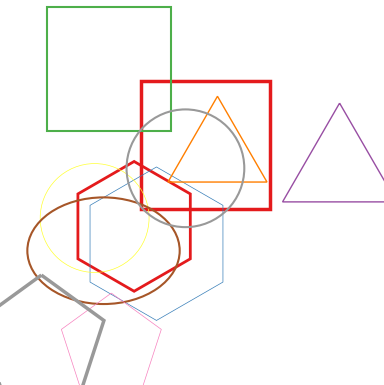[{"shape": "square", "thickness": 2.5, "radius": 0.84, "center": [0.534, 0.623]}, {"shape": "hexagon", "thickness": 2, "radius": 0.84, "center": [0.348, 0.412]}, {"shape": "hexagon", "thickness": 0.5, "radius": 1.0, "center": [0.406, 0.367]}, {"shape": "square", "thickness": 1.5, "radius": 0.81, "center": [0.283, 0.821]}, {"shape": "triangle", "thickness": 1, "radius": 0.86, "center": [0.882, 0.561]}, {"shape": "triangle", "thickness": 1, "radius": 0.74, "center": [0.565, 0.601]}, {"shape": "circle", "thickness": 0.5, "radius": 0.71, "center": [0.246, 0.434]}, {"shape": "oval", "thickness": 1.5, "radius": 0.99, "center": [0.269, 0.349]}, {"shape": "pentagon", "thickness": 0.5, "radius": 0.68, "center": [0.289, 0.102]}, {"shape": "pentagon", "thickness": 2.5, "radius": 0.85, "center": [0.108, 0.115]}, {"shape": "circle", "thickness": 1.5, "radius": 0.76, "center": [0.482, 0.563]}]